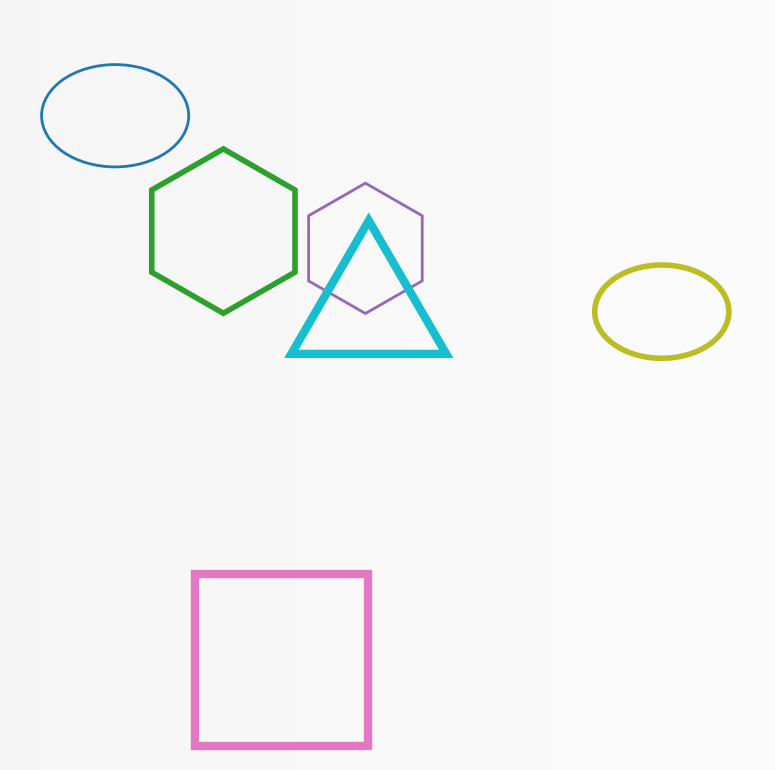[{"shape": "oval", "thickness": 1, "radius": 0.47, "center": [0.149, 0.85]}, {"shape": "hexagon", "thickness": 2, "radius": 0.53, "center": [0.288, 0.7]}, {"shape": "hexagon", "thickness": 1, "radius": 0.42, "center": [0.471, 0.678]}, {"shape": "square", "thickness": 3, "radius": 0.56, "center": [0.363, 0.143]}, {"shape": "oval", "thickness": 2, "radius": 0.43, "center": [0.854, 0.595]}, {"shape": "triangle", "thickness": 3, "radius": 0.58, "center": [0.476, 0.598]}]